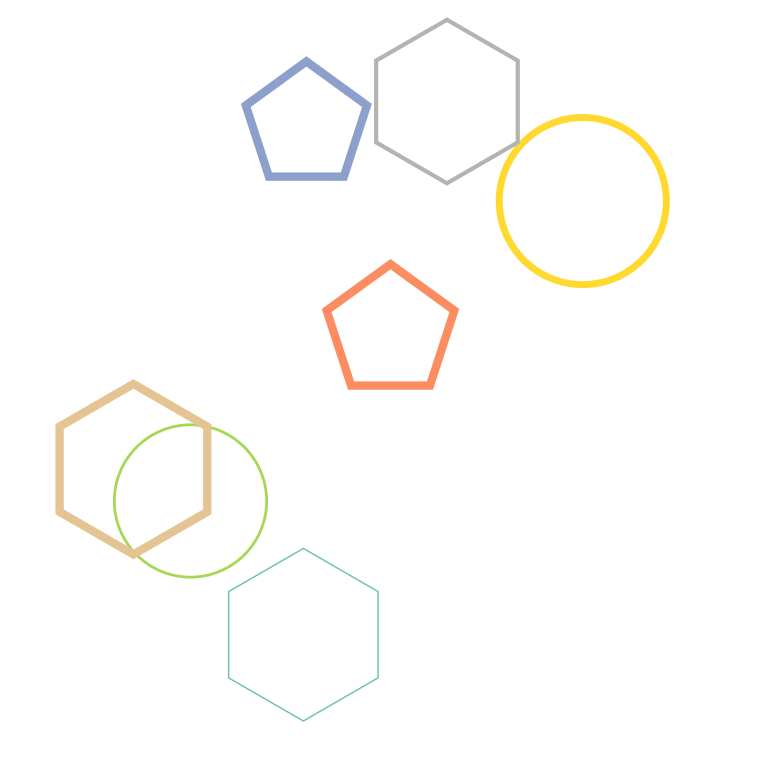[{"shape": "hexagon", "thickness": 0.5, "radius": 0.56, "center": [0.394, 0.176]}, {"shape": "pentagon", "thickness": 3, "radius": 0.44, "center": [0.507, 0.57]}, {"shape": "pentagon", "thickness": 3, "radius": 0.41, "center": [0.398, 0.838]}, {"shape": "circle", "thickness": 1, "radius": 0.49, "center": [0.247, 0.349]}, {"shape": "circle", "thickness": 2.5, "radius": 0.54, "center": [0.757, 0.739]}, {"shape": "hexagon", "thickness": 3, "radius": 0.55, "center": [0.173, 0.391]}, {"shape": "hexagon", "thickness": 1.5, "radius": 0.53, "center": [0.58, 0.868]}]